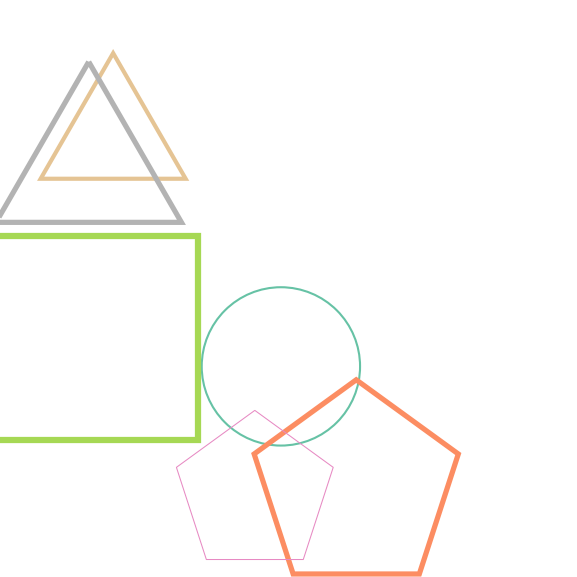[{"shape": "circle", "thickness": 1, "radius": 0.69, "center": [0.486, 0.365]}, {"shape": "pentagon", "thickness": 2.5, "radius": 0.93, "center": [0.617, 0.156]}, {"shape": "pentagon", "thickness": 0.5, "radius": 0.71, "center": [0.441, 0.146]}, {"shape": "square", "thickness": 3, "radius": 0.88, "center": [0.167, 0.414]}, {"shape": "triangle", "thickness": 2, "radius": 0.72, "center": [0.196, 0.762]}, {"shape": "triangle", "thickness": 2.5, "radius": 0.93, "center": [0.154, 0.707]}]